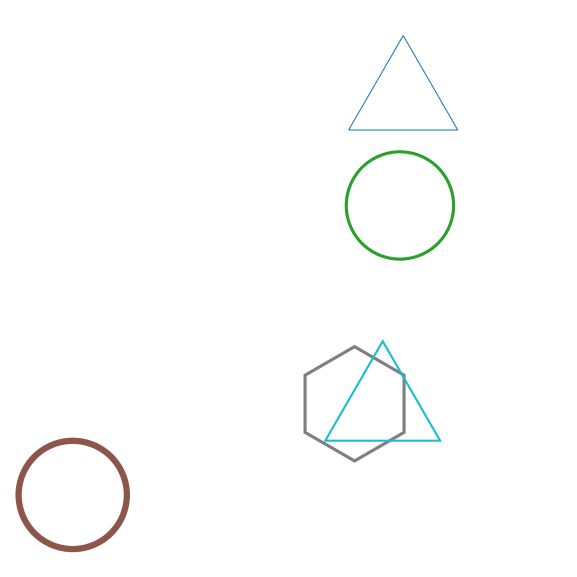[{"shape": "triangle", "thickness": 0.5, "radius": 0.55, "center": [0.698, 0.829]}, {"shape": "circle", "thickness": 1.5, "radius": 0.46, "center": [0.693, 0.643]}, {"shape": "circle", "thickness": 3, "radius": 0.47, "center": [0.126, 0.142]}, {"shape": "hexagon", "thickness": 1.5, "radius": 0.49, "center": [0.614, 0.3]}, {"shape": "triangle", "thickness": 1, "radius": 0.57, "center": [0.663, 0.293]}]